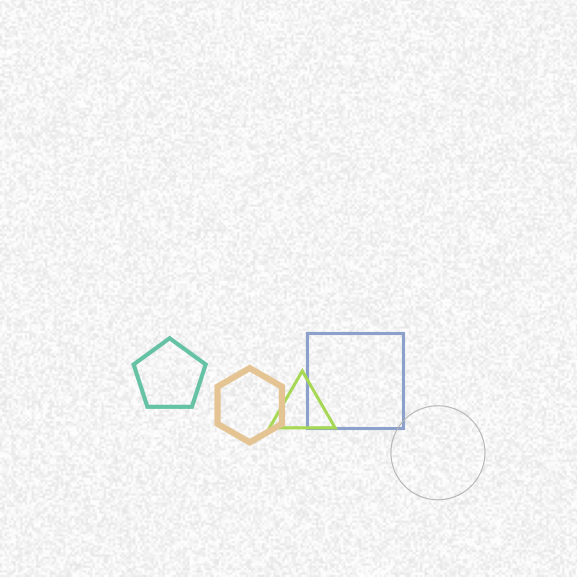[{"shape": "pentagon", "thickness": 2, "radius": 0.33, "center": [0.294, 0.348]}, {"shape": "square", "thickness": 1.5, "radius": 0.41, "center": [0.615, 0.34]}, {"shape": "triangle", "thickness": 1.5, "radius": 0.33, "center": [0.523, 0.291]}, {"shape": "hexagon", "thickness": 3, "radius": 0.32, "center": [0.432, 0.297]}, {"shape": "circle", "thickness": 0.5, "radius": 0.41, "center": [0.758, 0.215]}]